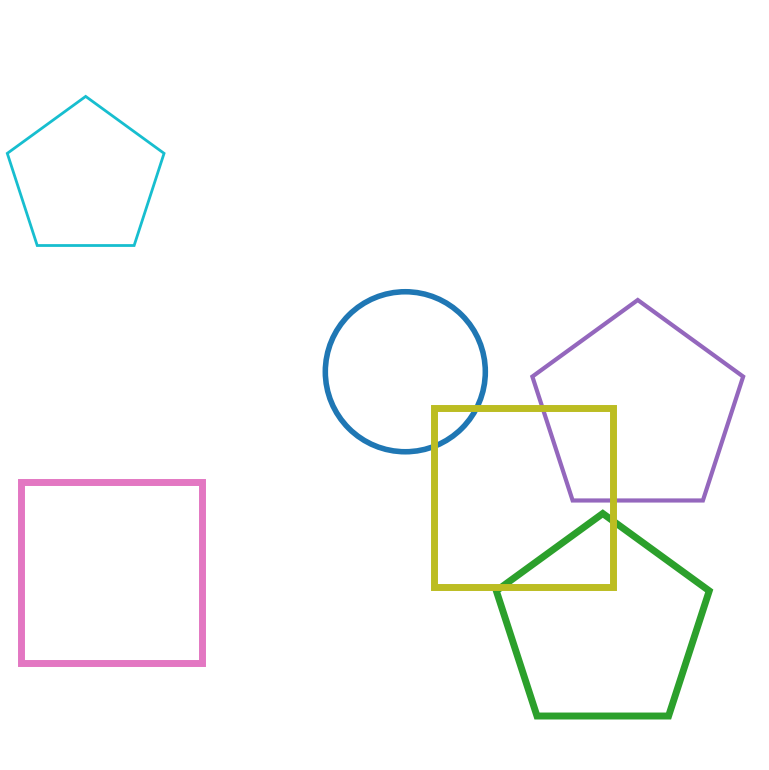[{"shape": "circle", "thickness": 2, "radius": 0.52, "center": [0.526, 0.517]}, {"shape": "pentagon", "thickness": 2.5, "radius": 0.73, "center": [0.783, 0.188]}, {"shape": "pentagon", "thickness": 1.5, "radius": 0.72, "center": [0.828, 0.466]}, {"shape": "square", "thickness": 2.5, "radius": 0.59, "center": [0.145, 0.256]}, {"shape": "square", "thickness": 2.5, "radius": 0.58, "center": [0.68, 0.354]}, {"shape": "pentagon", "thickness": 1, "radius": 0.54, "center": [0.111, 0.768]}]